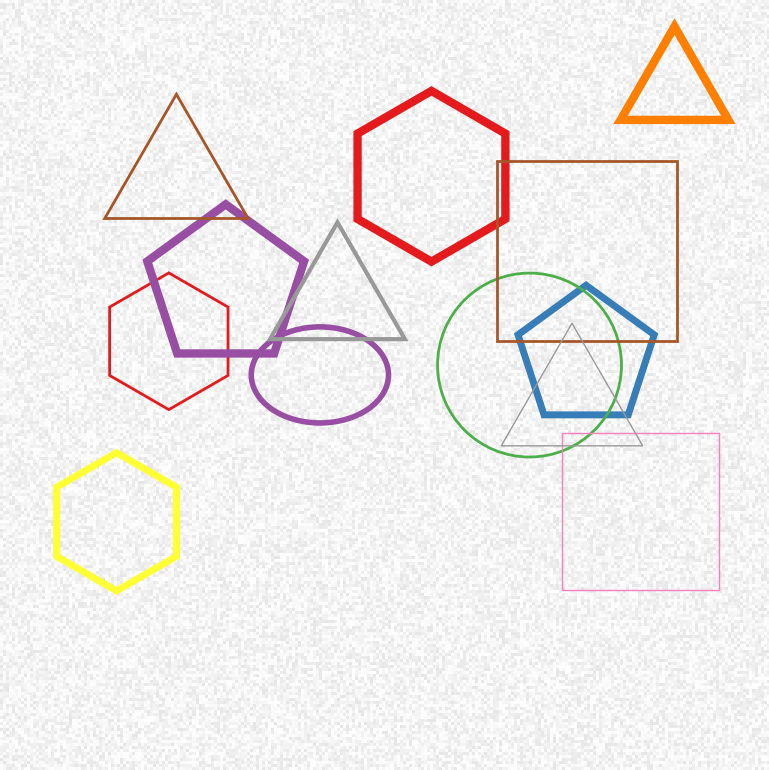[{"shape": "hexagon", "thickness": 1, "radius": 0.44, "center": [0.219, 0.557]}, {"shape": "hexagon", "thickness": 3, "radius": 0.55, "center": [0.56, 0.771]}, {"shape": "pentagon", "thickness": 2.5, "radius": 0.47, "center": [0.761, 0.536]}, {"shape": "circle", "thickness": 1, "radius": 0.6, "center": [0.688, 0.526]}, {"shape": "oval", "thickness": 2, "radius": 0.45, "center": [0.415, 0.513]}, {"shape": "pentagon", "thickness": 3, "radius": 0.54, "center": [0.293, 0.628]}, {"shape": "triangle", "thickness": 3, "radius": 0.4, "center": [0.876, 0.885]}, {"shape": "hexagon", "thickness": 2.5, "radius": 0.45, "center": [0.151, 0.322]}, {"shape": "square", "thickness": 1, "radius": 0.59, "center": [0.762, 0.674]}, {"shape": "triangle", "thickness": 1, "radius": 0.54, "center": [0.229, 0.77]}, {"shape": "square", "thickness": 0.5, "radius": 0.51, "center": [0.832, 0.336]}, {"shape": "triangle", "thickness": 1.5, "radius": 0.51, "center": [0.438, 0.61]}, {"shape": "triangle", "thickness": 0.5, "radius": 0.53, "center": [0.743, 0.474]}]